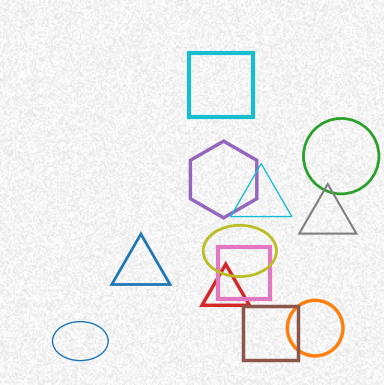[{"shape": "triangle", "thickness": 2, "radius": 0.44, "center": [0.366, 0.305]}, {"shape": "oval", "thickness": 1, "radius": 0.36, "center": [0.209, 0.114]}, {"shape": "circle", "thickness": 2.5, "radius": 0.36, "center": [0.819, 0.148]}, {"shape": "circle", "thickness": 2, "radius": 0.49, "center": [0.886, 0.594]}, {"shape": "triangle", "thickness": 2.5, "radius": 0.36, "center": [0.586, 0.243]}, {"shape": "hexagon", "thickness": 2.5, "radius": 0.5, "center": [0.581, 0.534]}, {"shape": "square", "thickness": 2.5, "radius": 0.35, "center": [0.703, 0.135]}, {"shape": "square", "thickness": 3, "radius": 0.34, "center": [0.633, 0.291]}, {"shape": "triangle", "thickness": 1.5, "radius": 0.43, "center": [0.851, 0.436]}, {"shape": "oval", "thickness": 2, "radius": 0.48, "center": [0.623, 0.348]}, {"shape": "triangle", "thickness": 1, "radius": 0.46, "center": [0.678, 0.483]}, {"shape": "square", "thickness": 3, "radius": 0.41, "center": [0.575, 0.779]}]